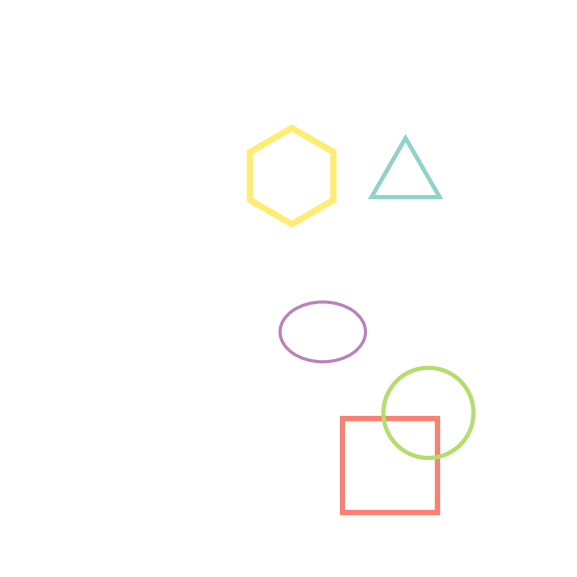[{"shape": "triangle", "thickness": 2, "radius": 0.34, "center": [0.702, 0.692]}, {"shape": "square", "thickness": 2.5, "radius": 0.41, "center": [0.675, 0.194]}, {"shape": "circle", "thickness": 2, "radius": 0.39, "center": [0.742, 0.284]}, {"shape": "oval", "thickness": 1.5, "radius": 0.37, "center": [0.559, 0.424]}, {"shape": "hexagon", "thickness": 3, "radius": 0.42, "center": [0.505, 0.694]}]